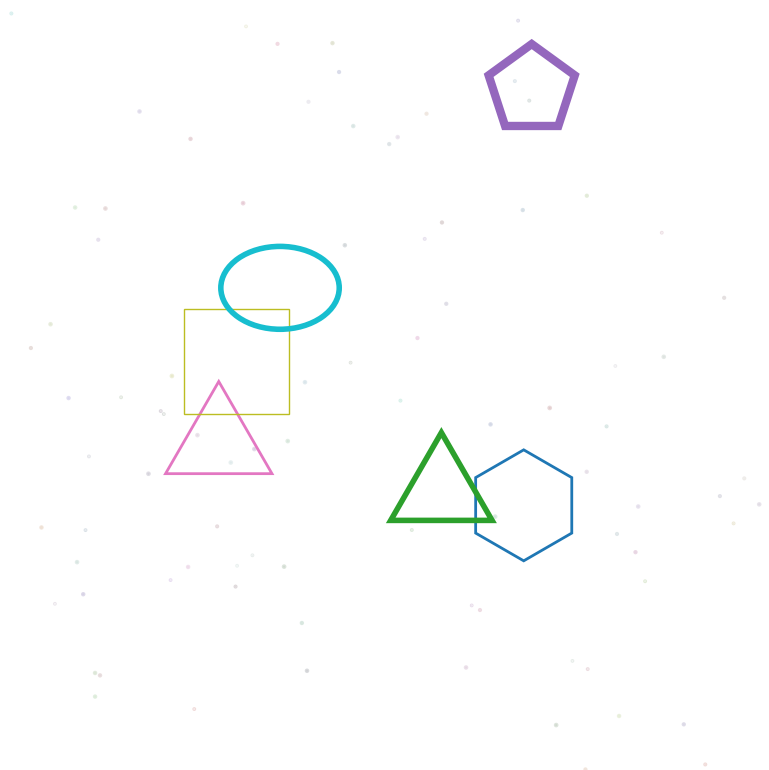[{"shape": "hexagon", "thickness": 1, "radius": 0.36, "center": [0.68, 0.344]}, {"shape": "triangle", "thickness": 2, "radius": 0.38, "center": [0.573, 0.362]}, {"shape": "pentagon", "thickness": 3, "radius": 0.29, "center": [0.691, 0.884]}, {"shape": "triangle", "thickness": 1, "radius": 0.4, "center": [0.284, 0.425]}, {"shape": "square", "thickness": 0.5, "radius": 0.34, "center": [0.308, 0.531]}, {"shape": "oval", "thickness": 2, "radius": 0.38, "center": [0.364, 0.626]}]